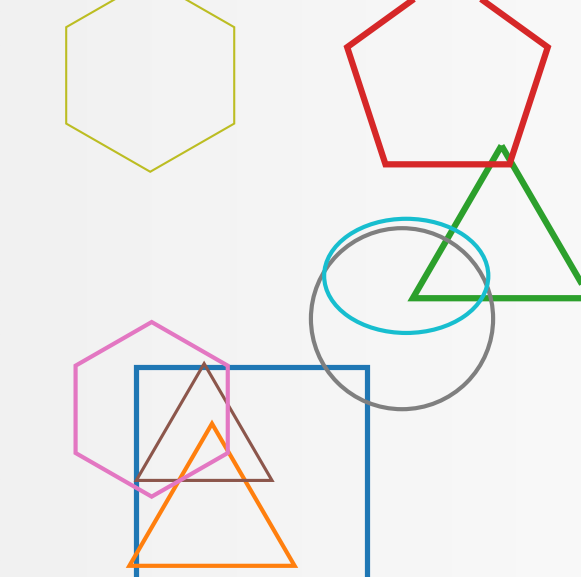[{"shape": "square", "thickness": 2.5, "radius": 0.99, "center": [0.433, 0.165]}, {"shape": "triangle", "thickness": 2, "radius": 0.82, "center": [0.365, 0.101]}, {"shape": "triangle", "thickness": 3, "radius": 0.88, "center": [0.863, 0.571]}, {"shape": "pentagon", "thickness": 3, "radius": 0.91, "center": [0.77, 0.861]}, {"shape": "triangle", "thickness": 1.5, "radius": 0.67, "center": [0.351, 0.235]}, {"shape": "hexagon", "thickness": 2, "radius": 0.76, "center": [0.261, 0.29]}, {"shape": "circle", "thickness": 2, "radius": 0.78, "center": [0.692, 0.447]}, {"shape": "hexagon", "thickness": 1, "radius": 0.83, "center": [0.258, 0.869]}, {"shape": "oval", "thickness": 2, "radius": 0.71, "center": [0.699, 0.521]}]